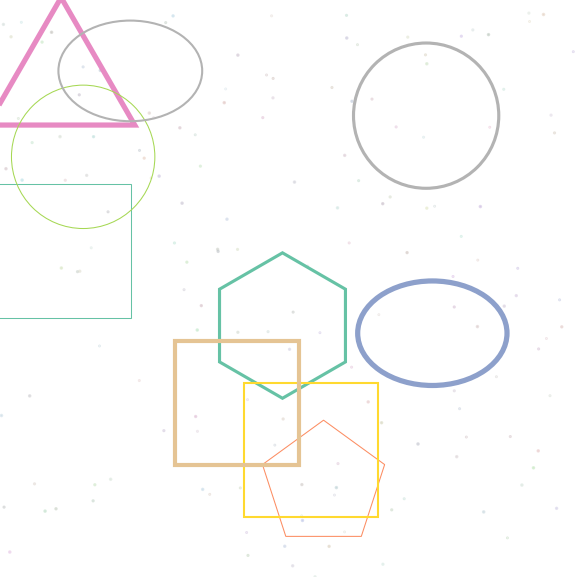[{"shape": "square", "thickness": 0.5, "radius": 0.58, "center": [0.111, 0.565]}, {"shape": "hexagon", "thickness": 1.5, "radius": 0.63, "center": [0.489, 0.435]}, {"shape": "pentagon", "thickness": 0.5, "radius": 0.56, "center": [0.56, 0.16]}, {"shape": "oval", "thickness": 2.5, "radius": 0.65, "center": [0.749, 0.422]}, {"shape": "triangle", "thickness": 2.5, "radius": 0.74, "center": [0.106, 0.856]}, {"shape": "circle", "thickness": 0.5, "radius": 0.62, "center": [0.144, 0.728]}, {"shape": "square", "thickness": 1, "radius": 0.58, "center": [0.538, 0.22]}, {"shape": "square", "thickness": 2, "radius": 0.54, "center": [0.411, 0.301]}, {"shape": "oval", "thickness": 1, "radius": 0.62, "center": [0.226, 0.876]}, {"shape": "circle", "thickness": 1.5, "radius": 0.63, "center": [0.738, 0.799]}]